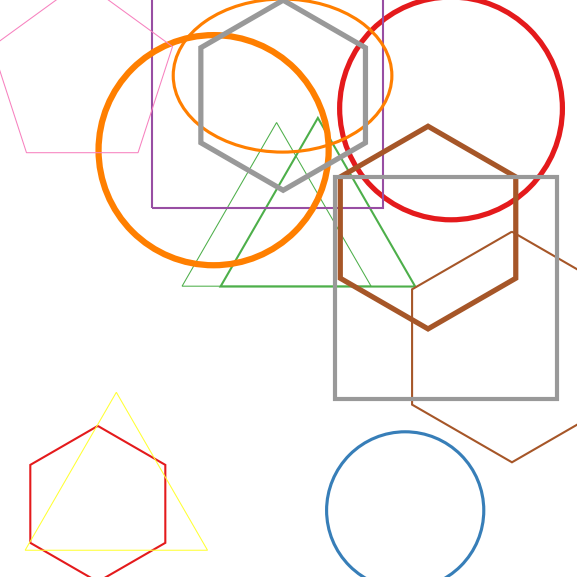[{"shape": "hexagon", "thickness": 1, "radius": 0.67, "center": [0.169, 0.127]}, {"shape": "circle", "thickness": 2.5, "radius": 0.96, "center": [0.781, 0.811]}, {"shape": "circle", "thickness": 1.5, "radius": 0.68, "center": [0.702, 0.115]}, {"shape": "triangle", "thickness": 0.5, "radius": 0.94, "center": [0.479, 0.598]}, {"shape": "triangle", "thickness": 1, "radius": 0.97, "center": [0.55, 0.6]}, {"shape": "square", "thickness": 1, "radius": 1.0, "center": [0.463, 0.838]}, {"shape": "oval", "thickness": 1.5, "radius": 0.95, "center": [0.489, 0.868]}, {"shape": "circle", "thickness": 3, "radius": 1.0, "center": [0.37, 0.739]}, {"shape": "triangle", "thickness": 0.5, "radius": 0.91, "center": [0.201, 0.138]}, {"shape": "hexagon", "thickness": 2.5, "radius": 0.88, "center": [0.741, 0.605]}, {"shape": "hexagon", "thickness": 1, "radius": 1.0, "center": [0.887, 0.398]}, {"shape": "pentagon", "thickness": 0.5, "radius": 0.82, "center": [0.142, 0.868]}, {"shape": "hexagon", "thickness": 2.5, "radius": 0.82, "center": [0.49, 0.834]}, {"shape": "square", "thickness": 2, "radius": 0.96, "center": [0.772, 0.5]}]